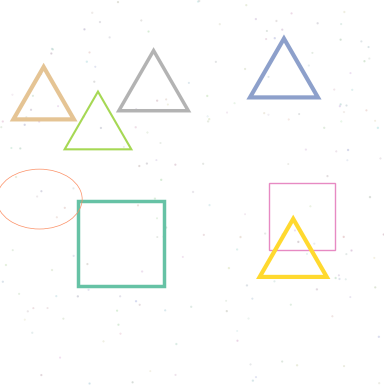[{"shape": "square", "thickness": 2.5, "radius": 0.56, "center": [0.315, 0.367]}, {"shape": "oval", "thickness": 0.5, "radius": 0.56, "center": [0.102, 0.483]}, {"shape": "triangle", "thickness": 3, "radius": 0.51, "center": [0.738, 0.798]}, {"shape": "square", "thickness": 1, "radius": 0.43, "center": [0.784, 0.438]}, {"shape": "triangle", "thickness": 1.5, "radius": 0.5, "center": [0.254, 0.662]}, {"shape": "triangle", "thickness": 3, "radius": 0.5, "center": [0.762, 0.331]}, {"shape": "triangle", "thickness": 3, "radius": 0.45, "center": [0.113, 0.735]}, {"shape": "triangle", "thickness": 2.5, "radius": 0.52, "center": [0.399, 0.764]}]